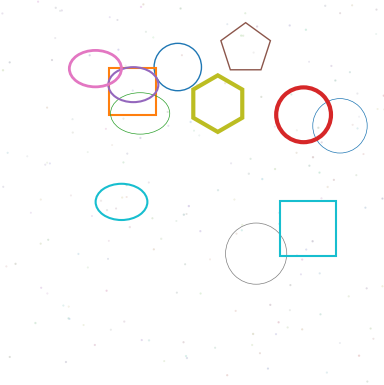[{"shape": "circle", "thickness": 1, "radius": 0.31, "center": [0.462, 0.826]}, {"shape": "circle", "thickness": 0.5, "radius": 0.35, "center": [0.883, 0.673]}, {"shape": "square", "thickness": 1.5, "radius": 0.3, "center": [0.345, 0.762]}, {"shape": "oval", "thickness": 0.5, "radius": 0.38, "center": [0.364, 0.705]}, {"shape": "circle", "thickness": 3, "radius": 0.36, "center": [0.789, 0.702]}, {"shape": "oval", "thickness": 1.5, "radius": 0.32, "center": [0.346, 0.78]}, {"shape": "pentagon", "thickness": 1, "radius": 0.34, "center": [0.638, 0.873]}, {"shape": "oval", "thickness": 2, "radius": 0.34, "center": [0.248, 0.822]}, {"shape": "circle", "thickness": 0.5, "radius": 0.4, "center": [0.665, 0.341]}, {"shape": "hexagon", "thickness": 3, "radius": 0.37, "center": [0.566, 0.731]}, {"shape": "oval", "thickness": 1.5, "radius": 0.34, "center": [0.316, 0.476]}, {"shape": "square", "thickness": 1.5, "radius": 0.36, "center": [0.799, 0.406]}]